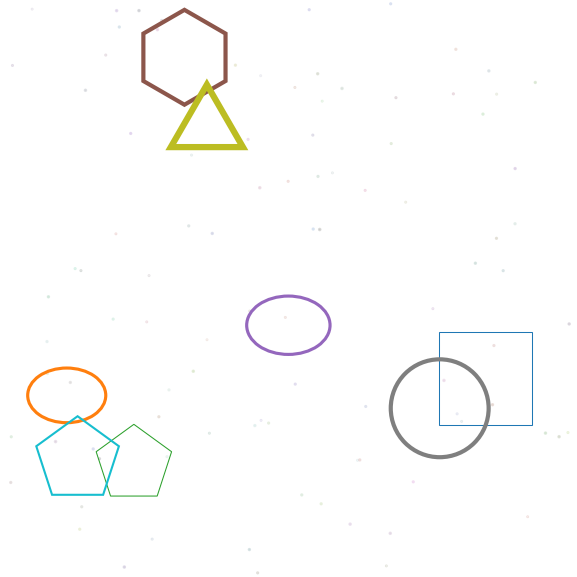[{"shape": "square", "thickness": 0.5, "radius": 0.4, "center": [0.841, 0.344]}, {"shape": "oval", "thickness": 1.5, "radius": 0.34, "center": [0.116, 0.315]}, {"shape": "pentagon", "thickness": 0.5, "radius": 0.34, "center": [0.232, 0.196]}, {"shape": "oval", "thickness": 1.5, "radius": 0.36, "center": [0.499, 0.436]}, {"shape": "hexagon", "thickness": 2, "radius": 0.41, "center": [0.319, 0.9]}, {"shape": "circle", "thickness": 2, "radius": 0.42, "center": [0.761, 0.292]}, {"shape": "triangle", "thickness": 3, "radius": 0.36, "center": [0.358, 0.78]}, {"shape": "pentagon", "thickness": 1, "radius": 0.38, "center": [0.134, 0.203]}]